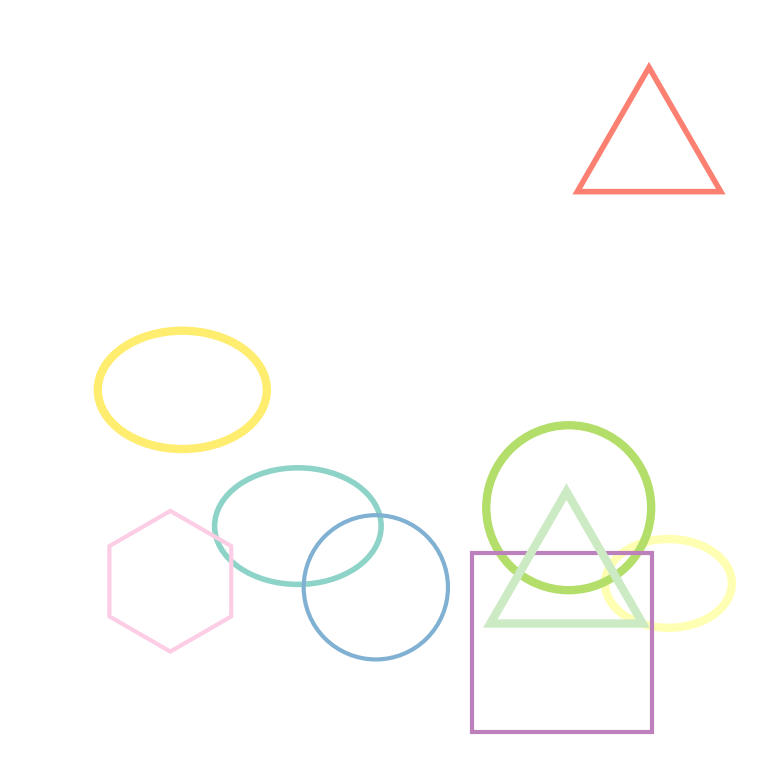[{"shape": "oval", "thickness": 2, "radius": 0.54, "center": [0.387, 0.317]}, {"shape": "oval", "thickness": 3, "radius": 0.41, "center": [0.868, 0.242]}, {"shape": "triangle", "thickness": 2, "radius": 0.54, "center": [0.843, 0.805]}, {"shape": "circle", "thickness": 1.5, "radius": 0.47, "center": [0.488, 0.237]}, {"shape": "circle", "thickness": 3, "radius": 0.54, "center": [0.739, 0.341]}, {"shape": "hexagon", "thickness": 1.5, "radius": 0.46, "center": [0.221, 0.245]}, {"shape": "square", "thickness": 1.5, "radius": 0.58, "center": [0.73, 0.166]}, {"shape": "triangle", "thickness": 3, "radius": 0.57, "center": [0.736, 0.247]}, {"shape": "oval", "thickness": 3, "radius": 0.55, "center": [0.237, 0.494]}]